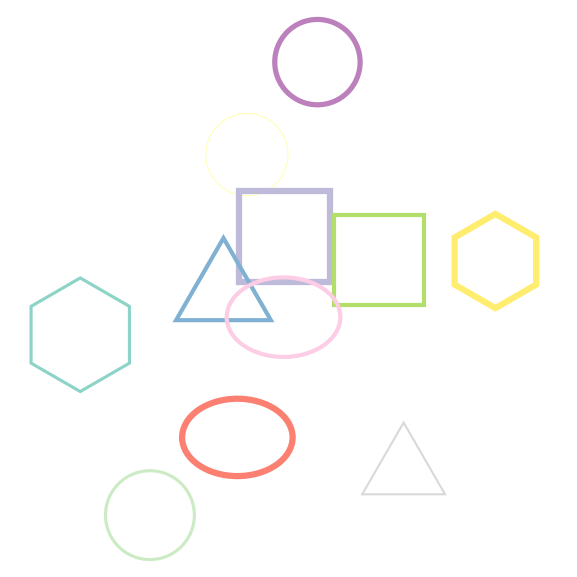[{"shape": "hexagon", "thickness": 1.5, "radius": 0.49, "center": [0.139, 0.419]}, {"shape": "circle", "thickness": 0.5, "radius": 0.36, "center": [0.428, 0.731]}, {"shape": "square", "thickness": 3, "radius": 0.4, "center": [0.493, 0.589]}, {"shape": "oval", "thickness": 3, "radius": 0.48, "center": [0.411, 0.242]}, {"shape": "triangle", "thickness": 2, "radius": 0.47, "center": [0.387, 0.492]}, {"shape": "square", "thickness": 2, "radius": 0.39, "center": [0.656, 0.55]}, {"shape": "oval", "thickness": 2, "radius": 0.49, "center": [0.491, 0.45]}, {"shape": "triangle", "thickness": 1, "radius": 0.41, "center": [0.699, 0.185]}, {"shape": "circle", "thickness": 2.5, "radius": 0.37, "center": [0.55, 0.892]}, {"shape": "circle", "thickness": 1.5, "radius": 0.38, "center": [0.26, 0.107]}, {"shape": "hexagon", "thickness": 3, "radius": 0.41, "center": [0.858, 0.547]}]